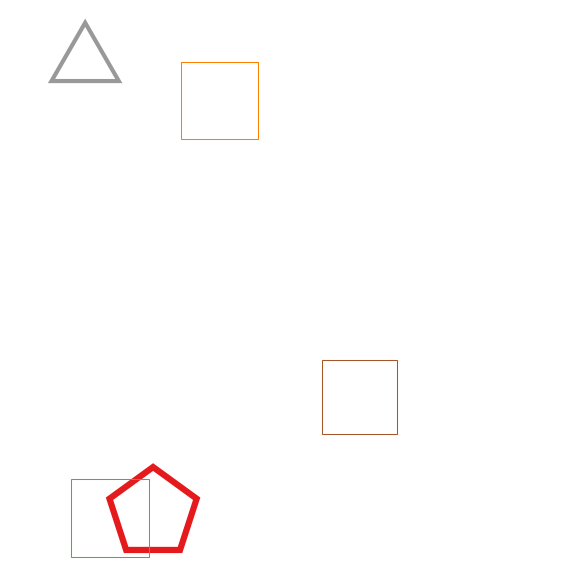[{"shape": "pentagon", "thickness": 3, "radius": 0.4, "center": [0.265, 0.111]}, {"shape": "square", "thickness": 0.5, "radius": 0.34, "center": [0.191, 0.103]}, {"shape": "square", "thickness": 0.5, "radius": 0.33, "center": [0.38, 0.825]}, {"shape": "square", "thickness": 0.5, "radius": 0.32, "center": [0.623, 0.312]}, {"shape": "triangle", "thickness": 2, "radius": 0.34, "center": [0.147, 0.892]}]